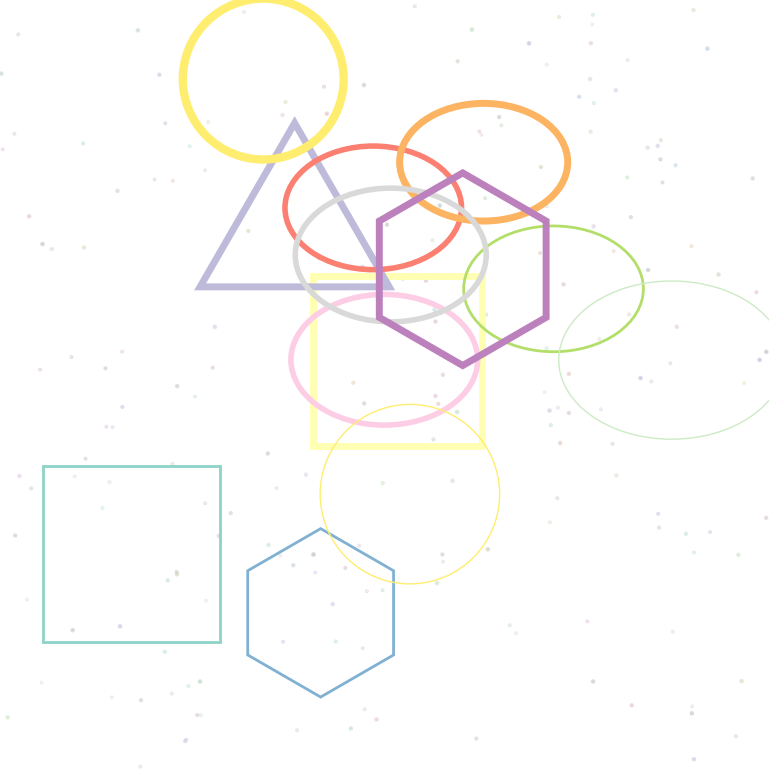[{"shape": "square", "thickness": 1, "radius": 0.57, "center": [0.171, 0.28]}, {"shape": "square", "thickness": 2.5, "radius": 0.55, "center": [0.516, 0.531]}, {"shape": "triangle", "thickness": 2.5, "radius": 0.71, "center": [0.383, 0.698]}, {"shape": "oval", "thickness": 2, "radius": 0.57, "center": [0.485, 0.73]}, {"shape": "hexagon", "thickness": 1, "radius": 0.55, "center": [0.416, 0.204]}, {"shape": "oval", "thickness": 2.5, "radius": 0.55, "center": [0.628, 0.789]}, {"shape": "oval", "thickness": 1, "radius": 0.58, "center": [0.719, 0.625]}, {"shape": "oval", "thickness": 2, "radius": 0.61, "center": [0.499, 0.533]}, {"shape": "oval", "thickness": 2, "radius": 0.62, "center": [0.507, 0.669]}, {"shape": "hexagon", "thickness": 2.5, "radius": 0.63, "center": [0.601, 0.65]}, {"shape": "oval", "thickness": 0.5, "radius": 0.73, "center": [0.872, 0.532]}, {"shape": "circle", "thickness": 3, "radius": 0.52, "center": [0.342, 0.897]}, {"shape": "circle", "thickness": 0.5, "radius": 0.58, "center": [0.532, 0.358]}]